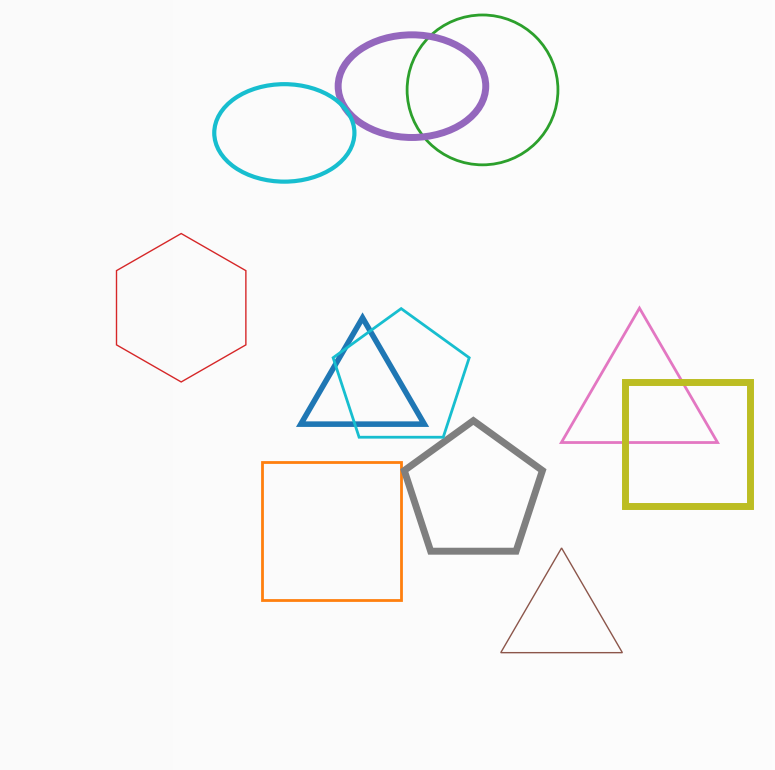[{"shape": "triangle", "thickness": 2, "radius": 0.46, "center": [0.468, 0.495]}, {"shape": "square", "thickness": 1, "radius": 0.45, "center": [0.427, 0.311]}, {"shape": "circle", "thickness": 1, "radius": 0.49, "center": [0.623, 0.883]}, {"shape": "hexagon", "thickness": 0.5, "radius": 0.48, "center": [0.234, 0.6]}, {"shape": "oval", "thickness": 2.5, "radius": 0.48, "center": [0.532, 0.888]}, {"shape": "triangle", "thickness": 0.5, "radius": 0.45, "center": [0.725, 0.198]}, {"shape": "triangle", "thickness": 1, "radius": 0.58, "center": [0.825, 0.483]}, {"shape": "pentagon", "thickness": 2.5, "radius": 0.47, "center": [0.611, 0.36]}, {"shape": "square", "thickness": 2.5, "radius": 0.4, "center": [0.888, 0.424]}, {"shape": "oval", "thickness": 1.5, "radius": 0.45, "center": [0.367, 0.827]}, {"shape": "pentagon", "thickness": 1, "radius": 0.46, "center": [0.518, 0.507]}]